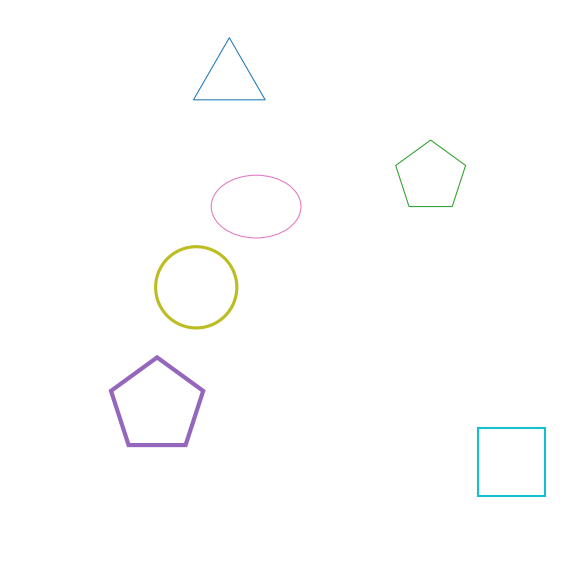[{"shape": "triangle", "thickness": 0.5, "radius": 0.36, "center": [0.397, 0.862]}, {"shape": "pentagon", "thickness": 0.5, "radius": 0.32, "center": [0.746, 0.693]}, {"shape": "pentagon", "thickness": 2, "radius": 0.42, "center": [0.272, 0.296]}, {"shape": "oval", "thickness": 0.5, "radius": 0.39, "center": [0.443, 0.641]}, {"shape": "circle", "thickness": 1.5, "radius": 0.35, "center": [0.34, 0.502]}, {"shape": "square", "thickness": 1, "radius": 0.29, "center": [0.886, 0.199]}]